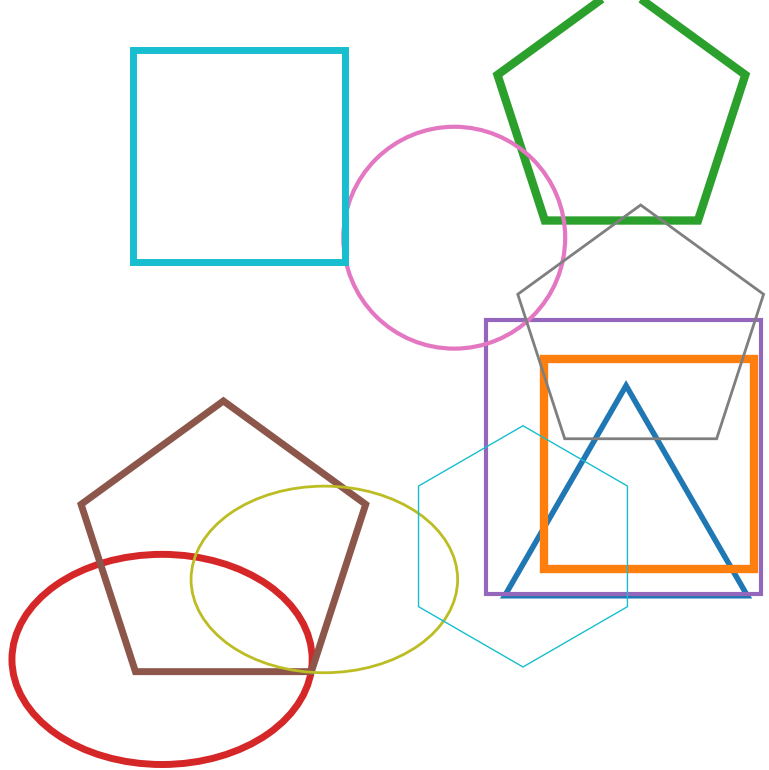[{"shape": "triangle", "thickness": 2, "radius": 0.91, "center": [0.813, 0.317]}, {"shape": "square", "thickness": 3, "radius": 0.68, "center": [0.843, 0.397]}, {"shape": "pentagon", "thickness": 3, "radius": 0.85, "center": [0.807, 0.851]}, {"shape": "oval", "thickness": 2.5, "radius": 0.97, "center": [0.21, 0.144]}, {"shape": "square", "thickness": 1.5, "radius": 0.89, "center": [0.81, 0.407]}, {"shape": "pentagon", "thickness": 2.5, "radius": 0.97, "center": [0.29, 0.285]}, {"shape": "circle", "thickness": 1.5, "radius": 0.72, "center": [0.59, 0.691]}, {"shape": "pentagon", "thickness": 1, "radius": 0.84, "center": [0.832, 0.566]}, {"shape": "oval", "thickness": 1, "radius": 0.87, "center": [0.421, 0.247]}, {"shape": "hexagon", "thickness": 0.5, "radius": 0.78, "center": [0.679, 0.29]}, {"shape": "square", "thickness": 2.5, "radius": 0.69, "center": [0.31, 0.797]}]